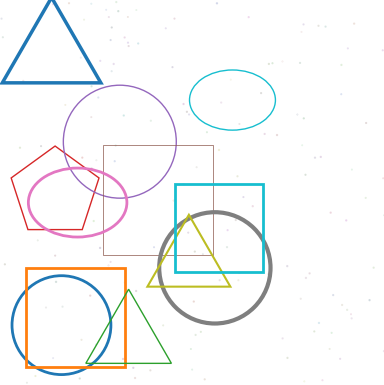[{"shape": "triangle", "thickness": 2.5, "radius": 0.74, "center": [0.134, 0.859]}, {"shape": "circle", "thickness": 2, "radius": 0.64, "center": [0.16, 0.155]}, {"shape": "square", "thickness": 2, "radius": 0.64, "center": [0.195, 0.174]}, {"shape": "triangle", "thickness": 1, "radius": 0.64, "center": [0.334, 0.12]}, {"shape": "pentagon", "thickness": 1, "radius": 0.6, "center": [0.143, 0.501]}, {"shape": "circle", "thickness": 1, "radius": 0.73, "center": [0.311, 0.632]}, {"shape": "square", "thickness": 0.5, "radius": 0.72, "center": [0.41, 0.48]}, {"shape": "oval", "thickness": 2, "radius": 0.64, "center": [0.202, 0.474]}, {"shape": "circle", "thickness": 3, "radius": 0.72, "center": [0.558, 0.304]}, {"shape": "triangle", "thickness": 1.5, "radius": 0.62, "center": [0.491, 0.318]}, {"shape": "square", "thickness": 2, "radius": 0.57, "center": [0.568, 0.407]}, {"shape": "oval", "thickness": 1, "radius": 0.56, "center": [0.604, 0.74]}]